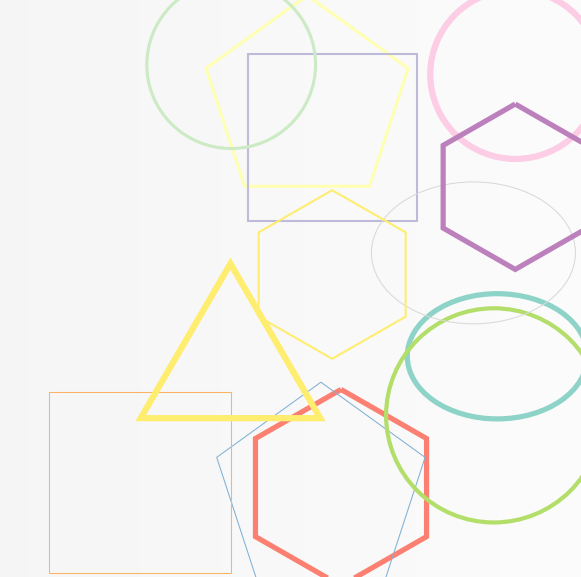[{"shape": "oval", "thickness": 2.5, "radius": 0.77, "center": [0.856, 0.382]}, {"shape": "pentagon", "thickness": 1.5, "radius": 0.91, "center": [0.528, 0.824]}, {"shape": "square", "thickness": 1, "radius": 0.72, "center": [0.572, 0.76]}, {"shape": "hexagon", "thickness": 2.5, "radius": 0.85, "center": [0.587, 0.155]}, {"shape": "pentagon", "thickness": 0.5, "radius": 0.94, "center": [0.552, 0.149]}, {"shape": "square", "thickness": 0.5, "radius": 0.78, "center": [0.241, 0.164]}, {"shape": "circle", "thickness": 2, "radius": 0.93, "center": [0.85, 0.28]}, {"shape": "circle", "thickness": 3, "radius": 0.73, "center": [0.887, 0.87]}, {"shape": "oval", "thickness": 0.5, "radius": 0.88, "center": [0.815, 0.561]}, {"shape": "hexagon", "thickness": 2.5, "radius": 0.72, "center": [0.886, 0.676]}, {"shape": "circle", "thickness": 1.5, "radius": 0.73, "center": [0.398, 0.887]}, {"shape": "hexagon", "thickness": 1, "radius": 0.73, "center": [0.571, 0.524]}, {"shape": "triangle", "thickness": 3, "radius": 0.89, "center": [0.396, 0.364]}]